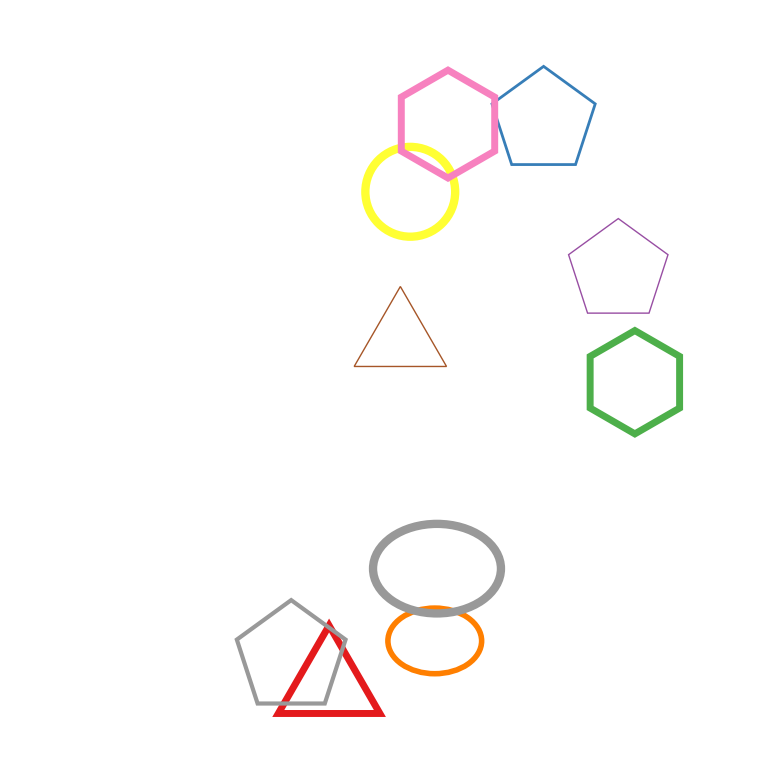[{"shape": "triangle", "thickness": 2.5, "radius": 0.38, "center": [0.427, 0.111]}, {"shape": "pentagon", "thickness": 1, "radius": 0.35, "center": [0.706, 0.843]}, {"shape": "hexagon", "thickness": 2.5, "radius": 0.34, "center": [0.825, 0.504]}, {"shape": "pentagon", "thickness": 0.5, "radius": 0.34, "center": [0.803, 0.648]}, {"shape": "oval", "thickness": 2, "radius": 0.3, "center": [0.565, 0.168]}, {"shape": "circle", "thickness": 3, "radius": 0.29, "center": [0.533, 0.751]}, {"shape": "triangle", "thickness": 0.5, "radius": 0.35, "center": [0.52, 0.559]}, {"shape": "hexagon", "thickness": 2.5, "radius": 0.35, "center": [0.582, 0.839]}, {"shape": "oval", "thickness": 3, "radius": 0.42, "center": [0.568, 0.261]}, {"shape": "pentagon", "thickness": 1.5, "radius": 0.37, "center": [0.378, 0.146]}]